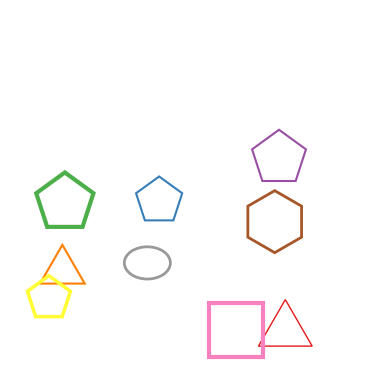[{"shape": "triangle", "thickness": 1, "radius": 0.4, "center": [0.741, 0.141]}, {"shape": "pentagon", "thickness": 1.5, "radius": 0.32, "center": [0.413, 0.479]}, {"shape": "pentagon", "thickness": 3, "radius": 0.39, "center": [0.168, 0.474]}, {"shape": "pentagon", "thickness": 1.5, "radius": 0.37, "center": [0.725, 0.589]}, {"shape": "triangle", "thickness": 1.5, "radius": 0.33, "center": [0.162, 0.297]}, {"shape": "pentagon", "thickness": 2.5, "radius": 0.29, "center": [0.127, 0.225]}, {"shape": "hexagon", "thickness": 2, "radius": 0.4, "center": [0.714, 0.424]}, {"shape": "square", "thickness": 3, "radius": 0.35, "center": [0.612, 0.144]}, {"shape": "oval", "thickness": 2, "radius": 0.3, "center": [0.383, 0.317]}]